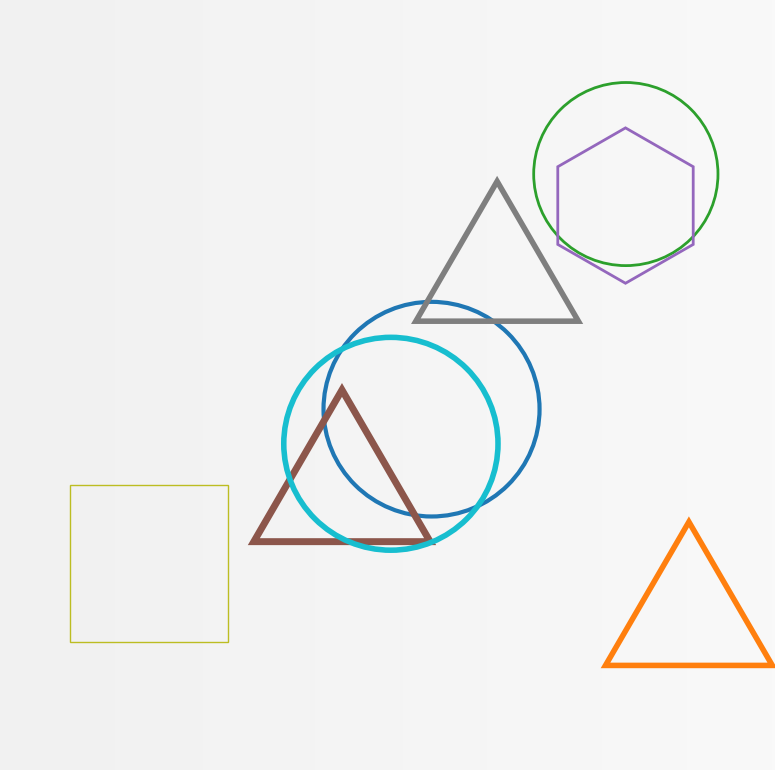[{"shape": "circle", "thickness": 1.5, "radius": 0.7, "center": [0.557, 0.469]}, {"shape": "triangle", "thickness": 2, "radius": 0.62, "center": [0.889, 0.198]}, {"shape": "circle", "thickness": 1, "radius": 0.59, "center": [0.808, 0.774]}, {"shape": "hexagon", "thickness": 1, "radius": 0.5, "center": [0.807, 0.733]}, {"shape": "triangle", "thickness": 2.5, "radius": 0.66, "center": [0.441, 0.362]}, {"shape": "triangle", "thickness": 2, "radius": 0.61, "center": [0.641, 0.643]}, {"shape": "square", "thickness": 0.5, "radius": 0.51, "center": [0.192, 0.268]}, {"shape": "circle", "thickness": 2, "radius": 0.69, "center": [0.504, 0.424]}]